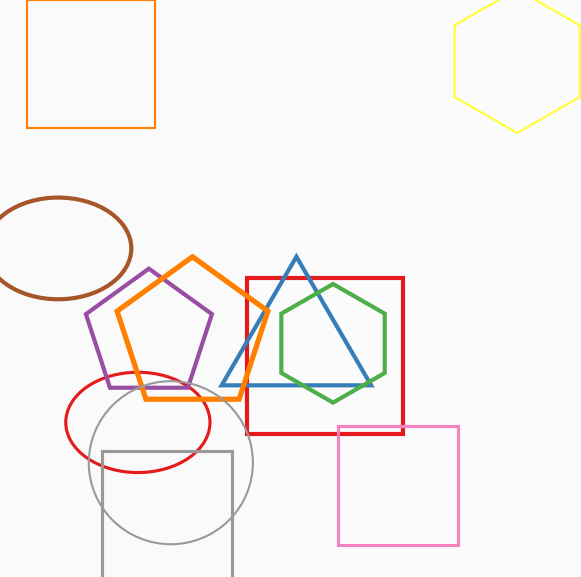[{"shape": "oval", "thickness": 1.5, "radius": 0.62, "center": [0.237, 0.268]}, {"shape": "square", "thickness": 2, "radius": 0.67, "center": [0.559, 0.382]}, {"shape": "triangle", "thickness": 2, "radius": 0.74, "center": [0.51, 0.406]}, {"shape": "hexagon", "thickness": 2, "radius": 0.51, "center": [0.573, 0.405]}, {"shape": "pentagon", "thickness": 2, "radius": 0.57, "center": [0.256, 0.42]}, {"shape": "pentagon", "thickness": 2.5, "radius": 0.68, "center": [0.331, 0.418]}, {"shape": "square", "thickness": 1, "radius": 0.55, "center": [0.156, 0.888]}, {"shape": "hexagon", "thickness": 1, "radius": 0.62, "center": [0.89, 0.893]}, {"shape": "oval", "thickness": 2, "radius": 0.63, "center": [0.1, 0.569]}, {"shape": "square", "thickness": 1.5, "radius": 0.52, "center": [0.684, 0.158]}, {"shape": "circle", "thickness": 1, "radius": 0.71, "center": [0.294, 0.198]}, {"shape": "square", "thickness": 1.5, "radius": 0.56, "center": [0.287, 0.106]}]